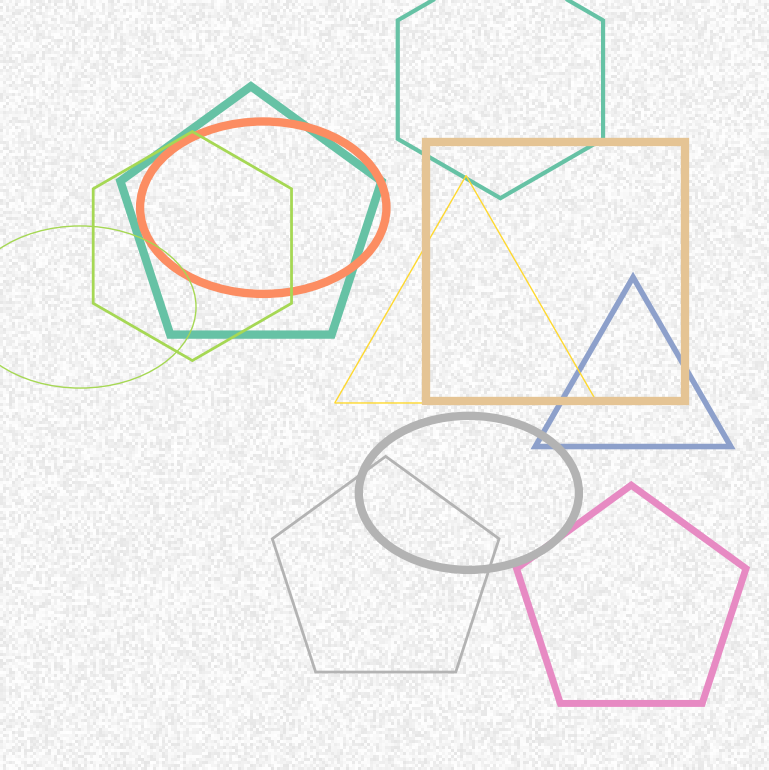[{"shape": "hexagon", "thickness": 1.5, "radius": 0.77, "center": [0.65, 0.897]}, {"shape": "pentagon", "thickness": 3, "radius": 0.89, "center": [0.326, 0.71]}, {"shape": "oval", "thickness": 3, "radius": 0.8, "center": [0.342, 0.73]}, {"shape": "triangle", "thickness": 2, "radius": 0.73, "center": [0.822, 0.493]}, {"shape": "pentagon", "thickness": 2.5, "radius": 0.78, "center": [0.82, 0.213]}, {"shape": "hexagon", "thickness": 1, "radius": 0.74, "center": [0.25, 0.68]}, {"shape": "oval", "thickness": 0.5, "radius": 0.75, "center": [0.104, 0.601]}, {"shape": "triangle", "thickness": 0.5, "radius": 0.98, "center": [0.605, 0.575]}, {"shape": "square", "thickness": 3, "radius": 0.84, "center": [0.722, 0.648]}, {"shape": "pentagon", "thickness": 1, "radius": 0.77, "center": [0.501, 0.252]}, {"shape": "oval", "thickness": 3, "radius": 0.71, "center": [0.609, 0.36]}]